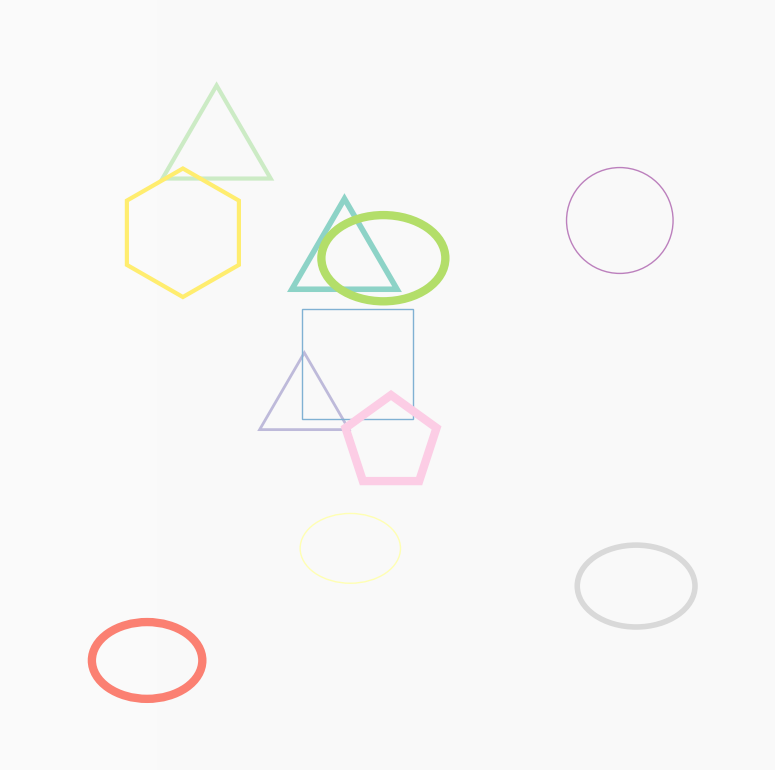[{"shape": "triangle", "thickness": 2, "radius": 0.39, "center": [0.444, 0.664]}, {"shape": "oval", "thickness": 0.5, "radius": 0.32, "center": [0.452, 0.288]}, {"shape": "triangle", "thickness": 1, "radius": 0.33, "center": [0.393, 0.475]}, {"shape": "oval", "thickness": 3, "radius": 0.36, "center": [0.19, 0.142]}, {"shape": "square", "thickness": 0.5, "radius": 0.36, "center": [0.461, 0.527]}, {"shape": "oval", "thickness": 3, "radius": 0.4, "center": [0.495, 0.665]}, {"shape": "pentagon", "thickness": 3, "radius": 0.31, "center": [0.505, 0.425]}, {"shape": "oval", "thickness": 2, "radius": 0.38, "center": [0.821, 0.239]}, {"shape": "circle", "thickness": 0.5, "radius": 0.34, "center": [0.8, 0.714]}, {"shape": "triangle", "thickness": 1.5, "radius": 0.4, "center": [0.279, 0.808]}, {"shape": "hexagon", "thickness": 1.5, "radius": 0.42, "center": [0.236, 0.698]}]